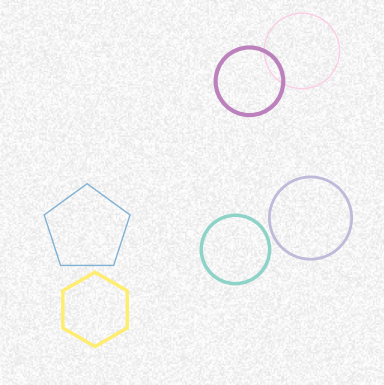[{"shape": "circle", "thickness": 2.5, "radius": 0.44, "center": [0.611, 0.352]}, {"shape": "circle", "thickness": 2, "radius": 0.53, "center": [0.807, 0.434]}, {"shape": "pentagon", "thickness": 1, "radius": 0.59, "center": [0.226, 0.405]}, {"shape": "circle", "thickness": 1, "radius": 0.49, "center": [0.784, 0.868]}, {"shape": "circle", "thickness": 3, "radius": 0.44, "center": [0.648, 0.789]}, {"shape": "hexagon", "thickness": 2.5, "radius": 0.48, "center": [0.247, 0.196]}]